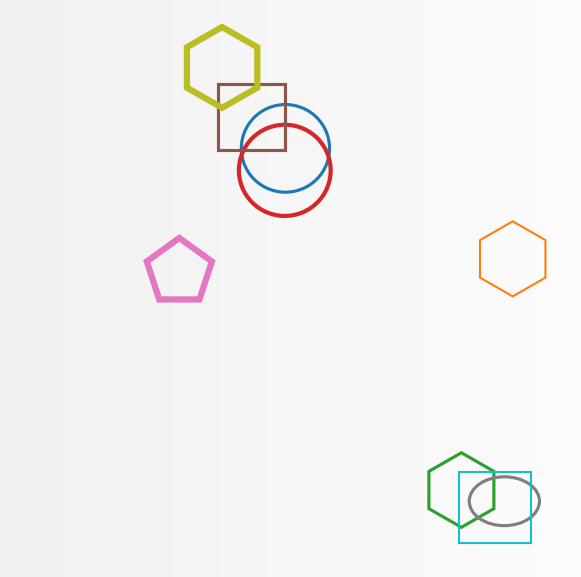[{"shape": "circle", "thickness": 1.5, "radius": 0.38, "center": [0.491, 0.742]}, {"shape": "hexagon", "thickness": 1, "radius": 0.32, "center": [0.882, 0.551]}, {"shape": "hexagon", "thickness": 1.5, "radius": 0.32, "center": [0.794, 0.151]}, {"shape": "circle", "thickness": 2, "radius": 0.39, "center": [0.49, 0.704]}, {"shape": "square", "thickness": 1.5, "radius": 0.29, "center": [0.433, 0.796]}, {"shape": "pentagon", "thickness": 3, "radius": 0.29, "center": [0.309, 0.528]}, {"shape": "oval", "thickness": 1.5, "radius": 0.3, "center": [0.868, 0.131]}, {"shape": "hexagon", "thickness": 3, "radius": 0.35, "center": [0.382, 0.882]}, {"shape": "square", "thickness": 1, "radius": 0.31, "center": [0.851, 0.12]}]